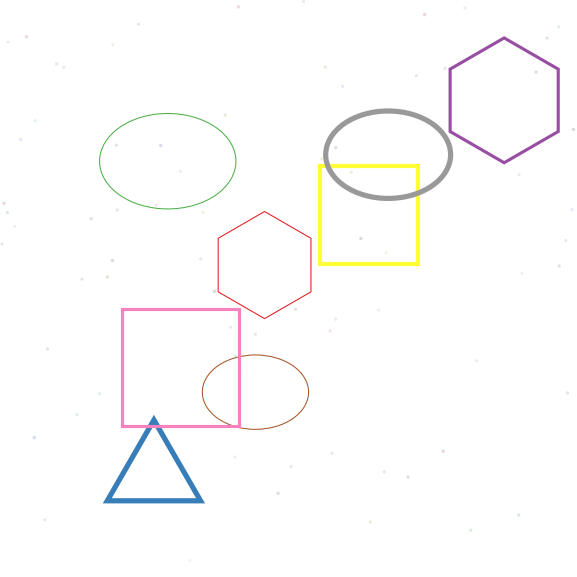[{"shape": "hexagon", "thickness": 0.5, "radius": 0.46, "center": [0.458, 0.54]}, {"shape": "triangle", "thickness": 2.5, "radius": 0.47, "center": [0.267, 0.179]}, {"shape": "oval", "thickness": 0.5, "radius": 0.59, "center": [0.29, 0.72]}, {"shape": "hexagon", "thickness": 1.5, "radius": 0.54, "center": [0.873, 0.825]}, {"shape": "square", "thickness": 2, "radius": 0.42, "center": [0.639, 0.627]}, {"shape": "oval", "thickness": 0.5, "radius": 0.46, "center": [0.442, 0.32]}, {"shape": "square", "thickness": 1.5, "radius": 0.51, "center": [0.313, 0.363]}, {"shape": "oval", "thickness": 2.5, "radius": 0.54, "center": [0.672, 0.731]}]